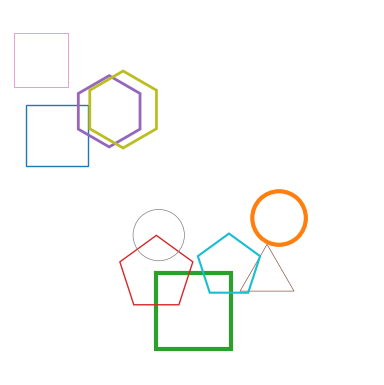[{"shape": "square", "thickness": 1, "radius": 0.4, "center": [0.148, 0.648]}, {"shape": "circle", "thickness": 3, "radius": 0.35, "center": [0.725, 0.434]}, {"shape": "square", "thickness": 3, "radius": 0.49, "center": [0.503, 0.192]}, {"shape": "pentagon", "thickness": 1, "radius": 0.5, "center": [0.406, 0.289]}, {"shape": "hexagon", "thickness": 2, "radius": 0.46, "center": [0.284, 0.711]}, {"shape": "triangle", "thickness": 0.5, "radius": 0.4, "center": [0.694, 0.284]}, {"shape": "square", "thickness": 0.5, "radius": 0.36, "center": [0.106, 0.844]}, {"shape": "circle", "thickness": 0.5, "radius": 0.33, "center": [0.412, 0.389]}, {"shape": "hexagon", "thickness": 2, "radius": 0.5, "center": [0.32, 0.716]}, {"shape": "pentagon", "thickness": 1.5, "radius": 0.42, "center": [0.595, 0.308]}]